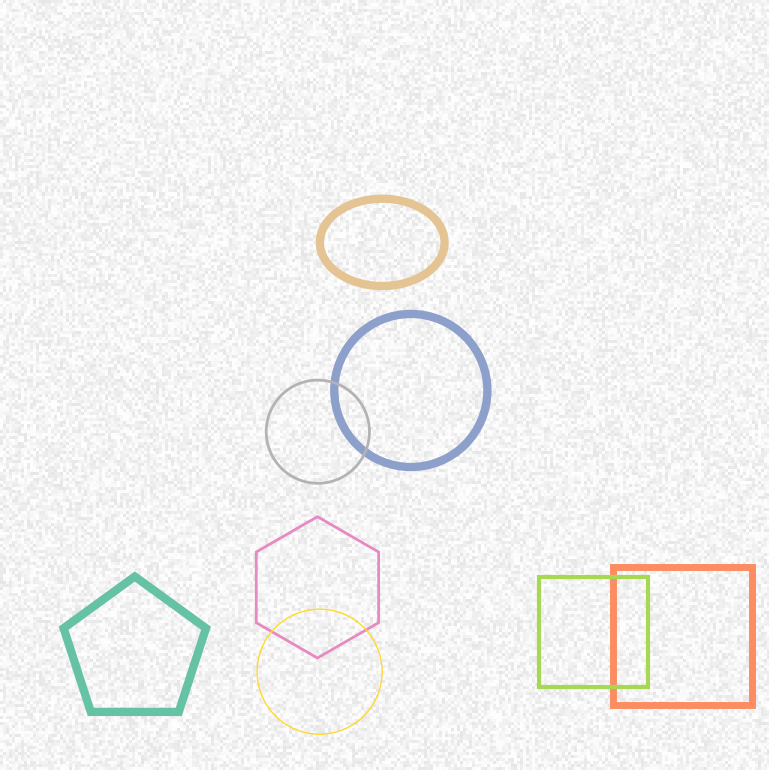[{"shape": "pentagon", "thickness": 3, "radius": 0.49, "center": [0.175, 0.154]}, {"shape": "square", "thickness": 2.5, "radius": 0.45, "center": [0.886, 0.174]}, {"shape": "circle", "thickness": 3, "radius": 0.5, "center": [0.534, 0.493]}, {"shape": "hexagon", "thickness": 1, "radius": 0.46, "center": [0.412, 0.237]}, {"shape": "square", "thickness": 1.5, "radius": 0.35, "center": [0.771, 0.179]}, {"shape": "circle", "thickness": 0.5, "radius": 0.41, "center": [0.415, 0.128]}, {"shape": "oval", "thickness": 3, "radius": 0.4, "center": [0.496, 0.685]}, {"shape": "circle", "thickness": 1, "radius": 0.34, "center": [0.413, 0.439]}]